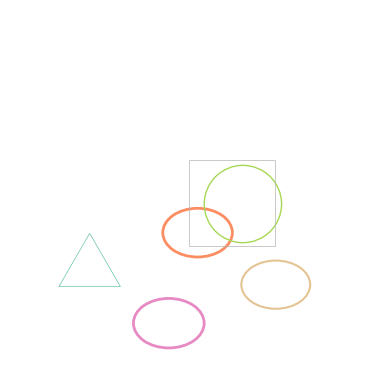[{"shape": "triangle", "thickness": 0.5, "radius": 0.46, "center": [0.233, 0.302]}, {"shape": "oval", "thickness": 2, "radius": 0.45, "center": [0.513, 0.396]}, {"shape": "oval", "thickness": 2, "radius": 0.46, "center": [0.438, 0.161]}, {"shape": "circle", "thickness": 1, "radius": 0.5, "center": [0.631, 0.47]}, {"shape": "oval", "thickness": 1.5, "radius": 0.45, "center": [0.716, 0.261]}, {"shape": "square", "thickness": 0.5, "radius": 0.56, "center": [0.603, 0.473]}]